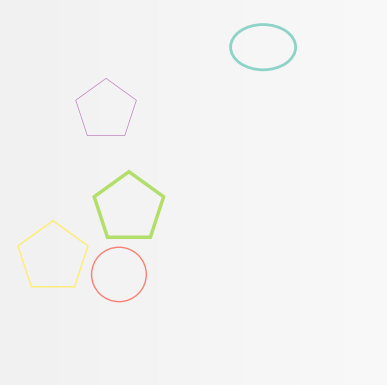[{"shape": "oval", "thickness": 2, "radius": 0.42, "center": [0.679, 0.877]}, {"shape": "circle", "thickness": 1, "radius": 0.35, "center": [0.307, 0.287]}, {"shape": "pentagon", "thickness": 2.5, "radius": 0.47, "center": [0.333, 0.46]}, {"shape": "pentagon", "thickness": 0.5, "radius": 0.41, "center": [0.274, 0.714]}, {"shape": "pentagon", "thickness": 1, "radius": 0.47, "center": [0.137, 0.332]}]